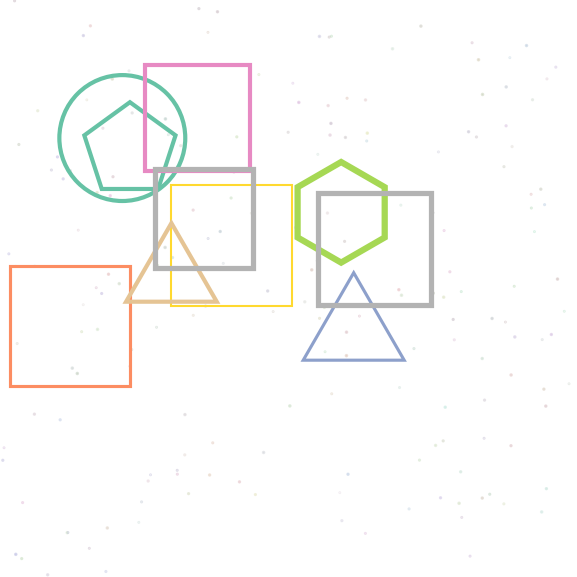[{"shape": "circle", "thickness": 2, "radius": 0.55, "center": [0.212, 0.76]}, {"shape": "pentagon", "thickness": 2, "radius": 0.42, "center": [0.225, 0.739]}, {"shape": "square", "thickness": 1.5, "radius": 0.52, "center": [0.121, 0.435]}, {"shape": "triangle", "thickness": 1.5, "radius": 0.5, "center": [0.612, 0.426]}, {"shape": "square", "thickness": 2, "radius": 0.46, "center": [0.342, 0.795]}, {"shape": "hexagon", "thickness": 3, "radius": 0.44, "center": [0.591, 0.631]}, {"shape": "square", "thickness": 1, "radius": 0.52, "center": [0.401, 0.574]}, {"shape": "triangle", "thickness": 2, "radius": 0.45, "center": [0.297, 0.522]}, {"shape": "square", "thickness": 2.5, "radius": 0.49, "center": [0.648, 0.568]}, {"shape": "square", "thickness": 2.5, "radius": 0.43, "center": [0.353, 0.621]}]